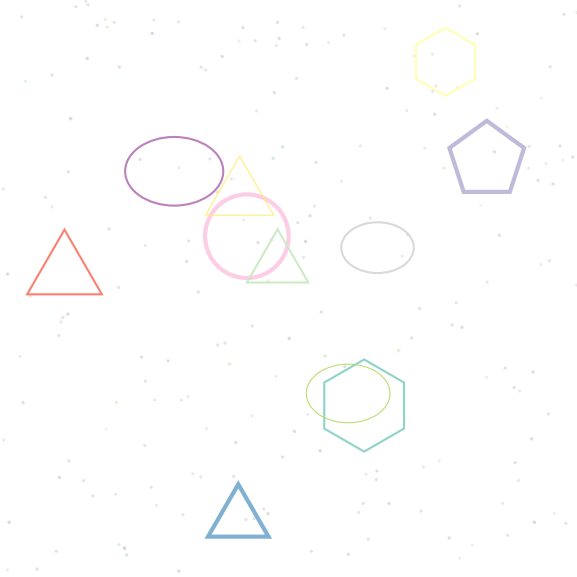[{"shape": "hexagon", "thickness": 1, "radius": 0.4, "center": [0.631, 0.297]}, {"shape": "hexagon", "thickness": 1, "radius": 0.3, "center": [0.771, 0.892]}, {"shape": "pentagon", "thickness": 2, "radius": 0.34, "center": [0.843, 0.722]}, {"shape": "triangle", "thickness": 1, "radius": 0.37, "center": [0.112, 0.527]}, {"shape": "triangle", "thickness": 2, "radius": 0.3, "center": [0.413, 0.1]}, {"shape": "oval", "thickness": 0.5, "radius": 0.36, "center": [0.603, 0.318]}, {"shape": "circle", "thickness": 2, "radius": 0.36, "center": [0.427, 0.59]}, {"shape": "oval", "thickness": 1, "radius": 0.31, "center": [0.654, 0.57]}, {"shape": "oval", "thickness": 1, "radius": 0.42, "center": [0.302, 0.703]}, {"shape": "triangle", "thickness": 1, "radius": 0.31, "center": [0.481, 0.541]}, {"shape": "triangle", "thickness": 0.5, "radius": 0.34, "center": [0.415, 0.661]}]